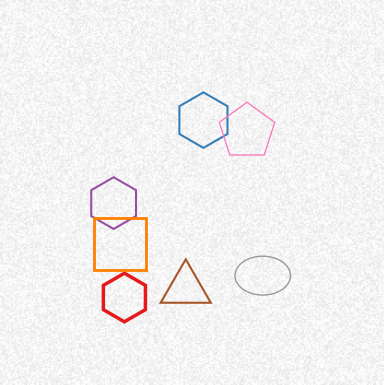[{"shape": "hexagon", "thickness": 2.5, "radius": 0.32, "center": [0.323, 0.227]}, {"shape": "hexagon", "thickness": 1.5, "radius": 0.36, "center": [0.528, 0.688]}, {"shape": "hexagon", "thickness": 1.5, "radius": 0.34, "center": [0.295, 0.472]}, {"shape": "square", "thickness": 2, "radius": 0.34, "center": [0.313, 0.367]}, {"shape": "triangle", "thickness": 1.5, "radius": 0.38, "center": [0.482, 0.251]}, {"shape": "pentagon", "thickness": 1, "radius": 0.38, "center": [0.642, 0.659]}, {"shape": "oval", "thickness": 1, "radius": 0.36, "center": [0.682, 0.284]}]